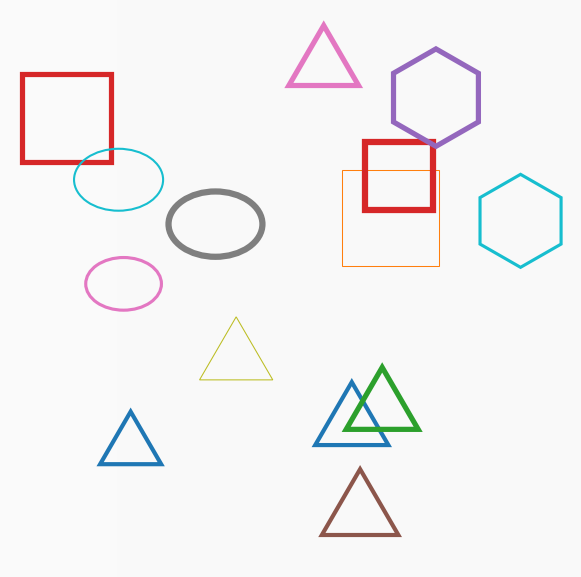[{"shape": "triangle", "thickness": 2, "radius": 0.3, "center": [0.225, 0.226]}, {"shape": "triangle", "thickness": 2, "radius": 0.36, "center": [0.605, 0.265]}, {"shape": "square", "thickness": 0.5, "radius": 0.41, "center": [0.672, 0.622]}, {"shape": "triangle", "thickness": 2.5, "radius": 0.36, "center": [0.658, 0.291]}, {"shape": "square", "thickness": 2.5, "radius": 0.38, "center": [0.115, 0.795]}, {"shape": "square", "thickness": 3, "radius": 0.3, "center": [0.687, 0.694]}, {"shape": "hexagon", "thickness": 2.5, "radius": 0.42, "center": [0.75, 0.83]}, {"shape": "triangle", "thickness": 2, "radius": 0.38, "center": [0.62, 0.111]}, {"shape": "triangle", "thickness": 2.5, "radius": 0.35, "center": [0.557, 0.886]}, {"shape": "oval", "thickness": 1.5, "radius": 0.33, "center": [0.213, 0.508]}, {"shape": "oval", "thickness": 3, "radius": 0.4, "center": [0.371, 0.611]}, {"shape": "triangle", "thickness": 0.5, "radius": 0.36, "center": [0.406, 0.378]}, {"shape": "oval", "thickness": 1, "radius": 0.38, "center": [0.204, 0.688]}, {"shape": "hexagon", "thickness": 1.5, "radius": 0.4, "center": [0.896, 0.617]}]